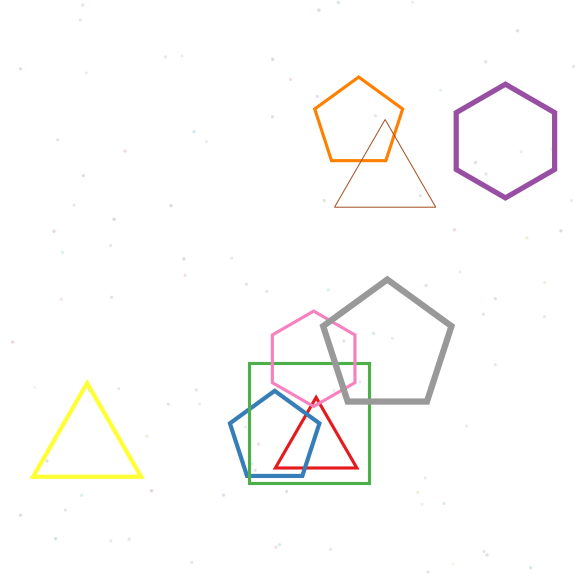[{"shape": "triangle", "thickness": 1.5, "radius": 0.41, "center": [0.547, 0.23]}, {"shape": "pentagon", "thickness": 2, "radius": 0.41, "center": [0.476, 0.241]}, {"shape": "square", "thickness": 1.5, "radius": 0.52, "center": [0.535, 0.267]}, {"shape": "hexagon", "thickness": 2.5, "radius": 0.49, "center": [0.875, 0.755]}, {"shape": "pentagon", "thickness": 1.5, "radius": 0.4, "center": [0.621, 0.786]}, {"shape": "triangle", "thickness": 2, "radius": 0.54, "center": [0.151, 0.228]}, {"shape": "triangle", "thickness": 0.5, "radius": 0.51, "center": [0.667, 0.691]}, {"shape": "hexagon", "thickness": 1.5, "radius": 0.41, "center": [0.543, 0.378]}, {"shape": "pentagon", "thickness": 3, "radius": 0.58, "center": [0.671, 0.398]}]